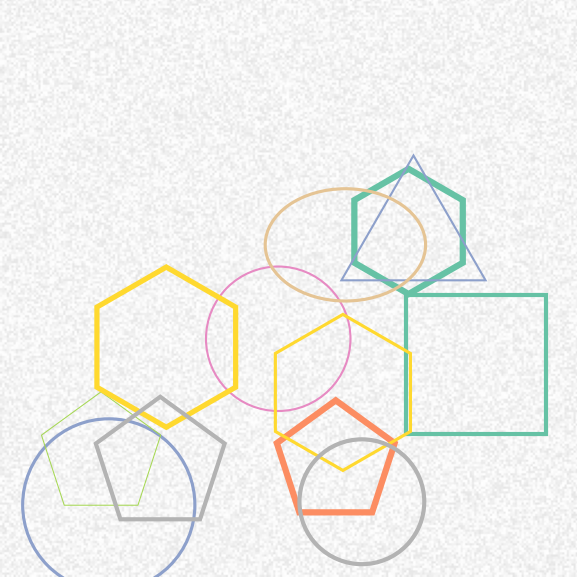[{"shape": "hexagon", "thickness": 3, "radius": 0.54, "center": [0.707, 0.598]}, {"shape": "square", "thickness": 2, "radius": 0.6, "center": [0.824, 0.368]}, {"shape": "pentagon", "thickness": 3, "radius": 0.54, "center": [0.581, 0.199]}, {"shape": "triangle", "thickness": 1, "radius": 0.72, "center": [0.716, 0.586]}, {"shape": "circle", "thickness": 1.5, "radius": 0.75, "center": [0.188, 0.125]}, {"shape": "circle", "thickness": 1, "radius": 0.63, "center": [0.482, 0.413]}, {"shape": "pentagon", "thickness": 0.5, "radius": 0.54, "center": [0.175, 0.212]}, {"shape": "hexagon", "thickness": 2.5, "radius": 0.69, "center": [0.288, 0.398]}, {"shape": "hexagon", "thickness": 1.5, "radius": 0.68, "center": [0.594, 0.32]}, {"shape": "oval", "thickness": 1.5, "radius": 0.69, "center": [0.598, 0.575]}, {"shape": "circle", "thickness": 2, "radius": 0.54, "center": [0.627, 0.13]}, {"shape": "pentagon", "thickness": 2, "radius": 0.59, "center": [0.277, 0.195]}]